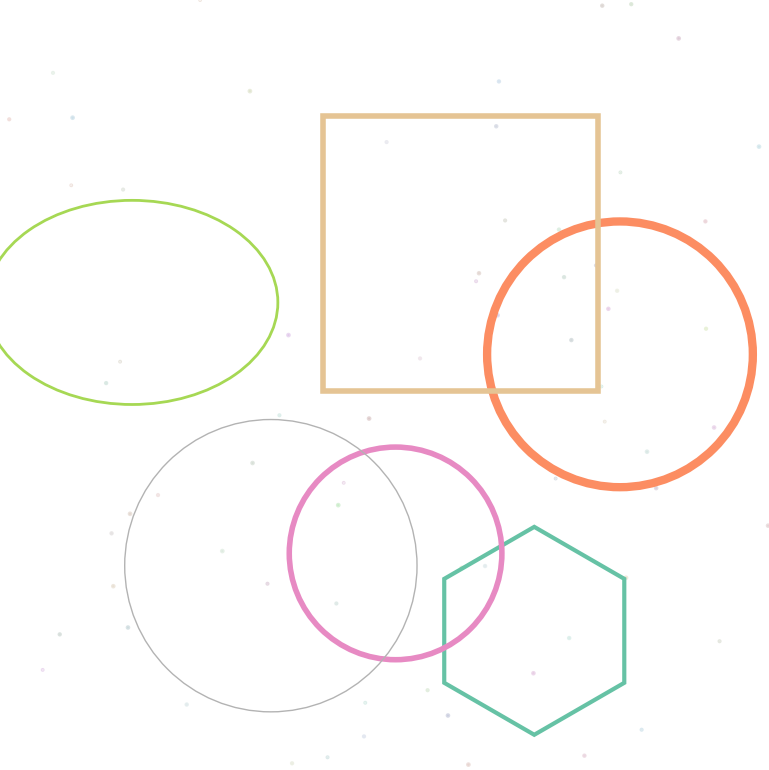[{"shape": "hexagon", "thickness": 1.5, "radius": 0.67, "center": [0.694, 0.181]}, {"shape": "circle", "thickness": 3, "radius": 0.86, "center": [0.805, 0.54]}, {"shape": "circle", "thickness": 2, "radius": 0.69, "center": [0.514, 0.281]}, {"shape": "oval", "thickness": 1, "radius": 0.95, "center": [0.171, 0.607]}, {"shape": "square", "thickness": 2, "radius": 0.89, "center": [0.598, 0.671]}, {"shape": "circle", "thickness": 0.5, "radius": 0.95, "center": [0.352, 0.265]}]